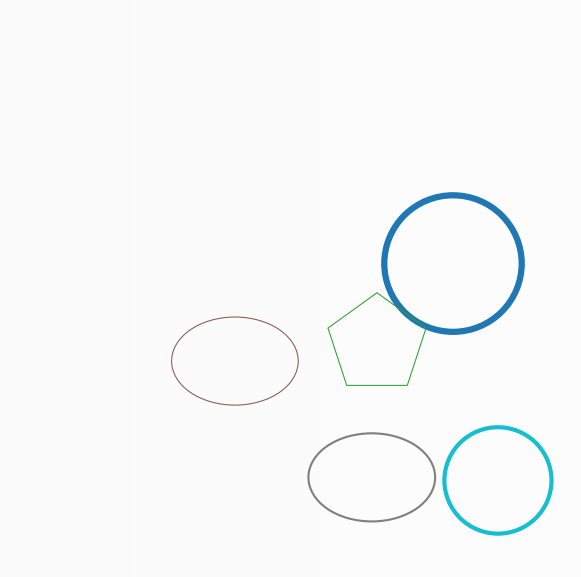[{"shape": "circle", "thickness": 3, "radius": 0.59, "center": [0.779, 0.543]}, {"shape": "pentagon", "thickness": 0.5, "radius": 0.44, "center": [0.649, 0.404]}, {"shape": "oval", "thickness": 0.5, "radius": 0.54, "center": [0.404, 0.374]}, {"shape": "oval", "thickness": 1, "radius": 0.55, "center": [0.64, 0.173]}, {"shape": "circle", "thickness": 2, "radius": 0.46, "center": [0.857, 0.167]}]